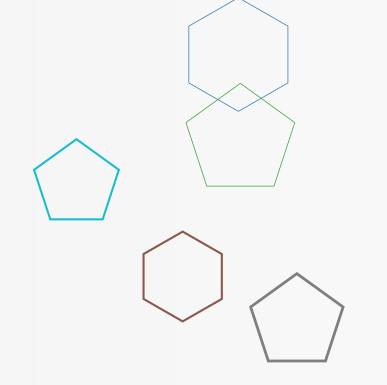[{"shape": "hexagon", "thickness": 0.5, "radius": 0.74, "center": [0.615, 0.858]}, {"shape": "pentagon", "thickness": 0.5, "radius": 0.74, "center": [0.62, 0.636]}, {"shape": "hexagon", "thickness": 1.5, "radius": 0.58, "center": [0.471, 0.282]}, {"shape": "pentagon", "thickness": 2, "radius": 0.63, "center": [0.766, 0.164]}, {"shape": "pentagon", "thickness": 1.5, "radius": 0.58, "center": [0.197, 0.523]}]